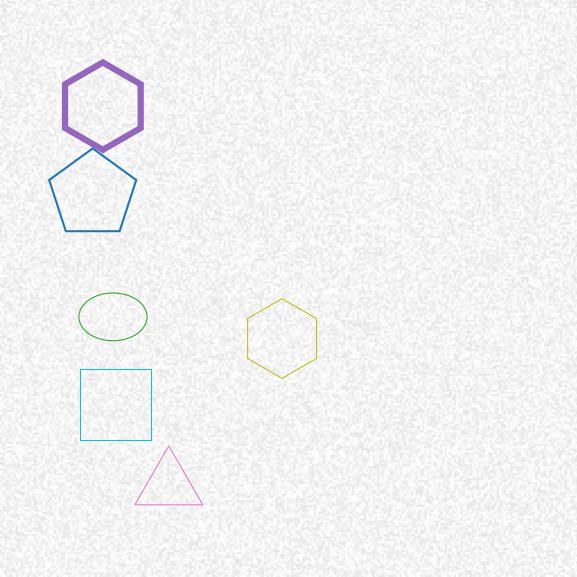[{"shape": "pentagon", "thickness": 1, "radius": 0.4, "center": [0.161, 0.663]}, {"shape": "oval", "thickness": 0.5, "radius": 0.3, "center": [0.196, 0.45]}, {"shape": "hexagon", "thickness": 3, "radius": 0.38, "center": [0.178, 0.815]}, {"shape": "triangle", "thickness": 0.5, "radius": 0.34, "center": [0.292, 0.159]}, {"shape": "hexagon", "thickness": 0.5, "radius": 0.34, "center": [0.488, 0.413]}, {"shape": "square", "thickness": 0.5, "radius": 0.31, "center": [0.2, 0.298]}]